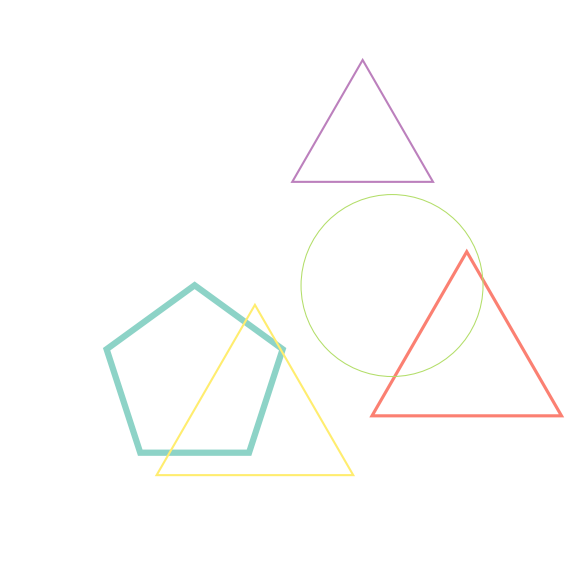[{"shape": "pentagon", "thickness": 3, "radius": 0.8, "center": [0.337, 0.345]}, {"shape": "triangle", "thickness": 1.5, "radius": 0.95, "center": [0.808, 0.374]}, {"shape": "circle", "thickness": 0.5, "radius": 0.79, "center": [0.679, 0.505]}, {"shape": "triangle", "thickness": 1, "radius": 0.7, "center": [0.628, 0.755]}, {"shape": "triangle", "thickness": 1, "radius": 0.98, "center": [0.441, 0.275]}]